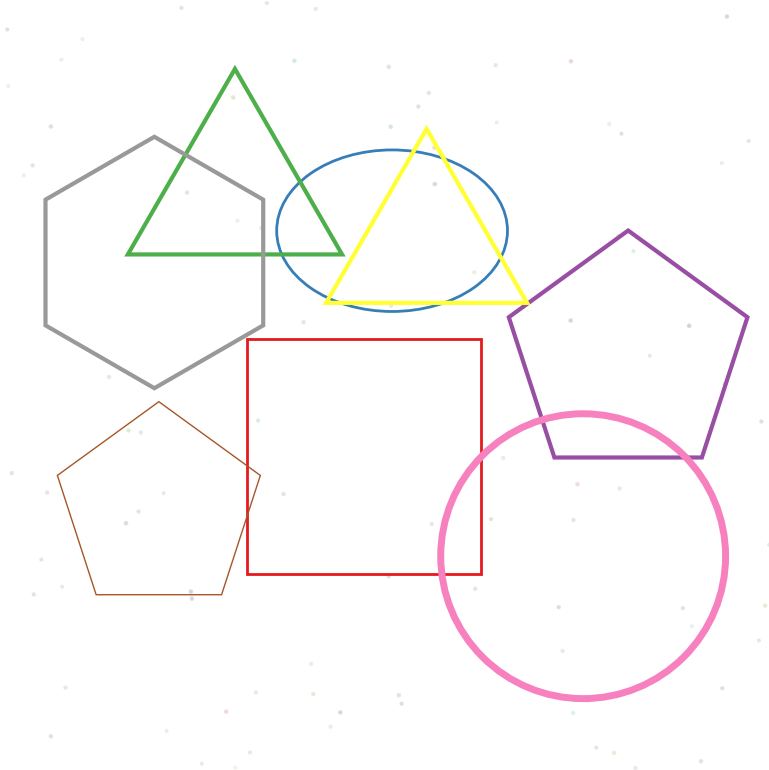[{"shape": "square", "thickness": 1, "radius": 0.76, "center": [0.473, 0.407]}, {"shape": "oval", "thickness": 1, "radius": 0.75, "center": [0.509, 0.7]}, {"shape": "triangle", "thickness": 1.5, "radius": 0.8, "center": [0.305, 0.75]}, {"shape": "pentagon", "thickness": 1.5, "radius": 0.81, "center": [0.816, 0.538]}, {"shape": "triangle", "thickness": 1.5, "radius": 0.75, "center": [0.554, 0.682]}, {"shape": "pentagon", "thickness": 0.5, "radius": 0.69, "center": [0.206, 0.34]}, {"shape": "circle", "thickness": 2.5, "radius": 0.92, "center": [0.757, 0.278]}, {"shape": "hexagon", "thickness": 1.5, "radius": 0.82, "center": [0.2, 0.659]}]